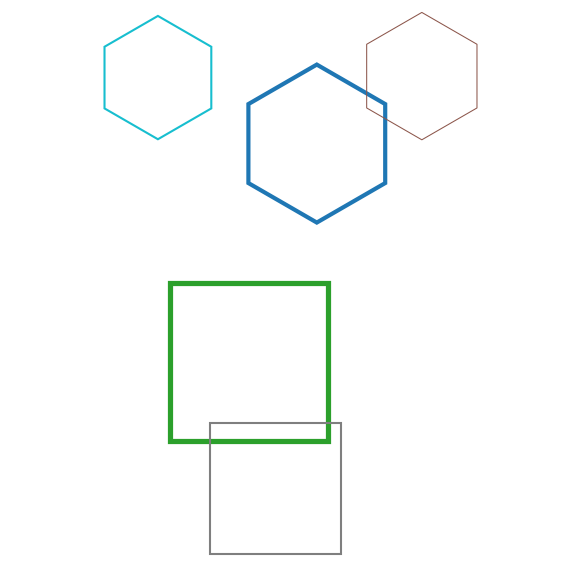[{"shape": "hexagon", "thickness": 2, "radius": 0.68, "center": [0.549, 0.751]}, {"shape": "square", "thickness": 2.5, "radius": 0.68, "center": [0.432, 0.372]}, {"shape": "hexagon", "thickness": 0.5, "radius": 0.55, "center": [0.73, 0.867]}, {"shape": "square", "thickness": 1, "radius": 0.57, "center": [0.477, 0.153]}, {"shape": "hexagon", "thickness": 1, "radius": 0.53, "center": [0.273, 0.865]}]